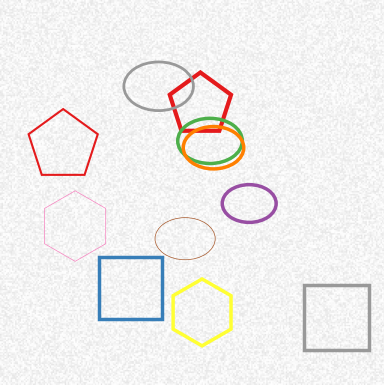[{"shape": "pentagon", "thickness": 1.5, "radius": 0.47, "center": [0.164, 0.622]}, {"shape": "pentagon", "thickness": 3, "radius": 0.42, "center": [0.52, 0.728]}, {"shape": "square", "thickness": 2.5, "radius": 0.41, "center": [0.339, 0.252]}, {"shape": "oval", "thickness": 2.5, "radius": 0.42, "center": [0.545, 0.634]}, {"shape": "oval", "thickness": 2.5, "radius": 0.35, "center": [0.647, 0.471]}, {"shape": "oval", "thickness": 2.5, "radius": 0.39, "center": [0.555, 0.616]}, {"shape": "hexagon", "thickness": 2.5, "radius": 0.43, "center": [0.525, 0.189]}, {"shape": "oval", "thickness": 0.5, "radius": 0.39, "center": [0.481, 0.38]}, {"shape": "hexagon", "thickness": 0.5, "radius": 0.46, "center": [0.195, 0.413]}, {"shape": "square", "thickness": 2.5, "radius": 0.42, "center": [0.874, 0.176]}, {"shape": "oval", "thickness": 2, "radius": 0.45, "center": [0.412, 0.776]}]